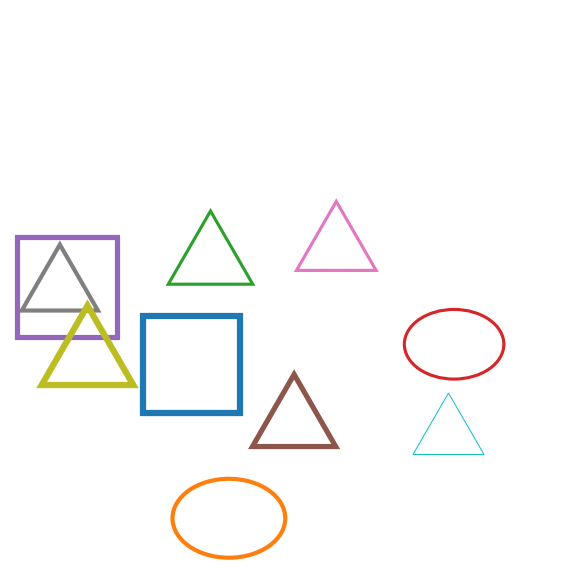[{"shape": "square", "thickness": 3, "radius": 0.42, "center": [0.332, 0.368]}, {"shape": "oval", "thickness": 2, "radius": 0.49, "center": [0.396, 0.102]}, {"shape": "triangle", "thickness": 1.5, "radius": 0.42, "center": [0.365, 0.549]}, {"shape": "oval", "thickness": 1.5, "radius": 0.43, "center": [0.786, 0.403]}, {"shape": "square", "thickness": 2.5, "radius": 0.43, "center": [0.116, 0.502]}, {"shape": "triangle", "thickness": 2.5, "radius": 0.42, "center": [0.509, 0.268]}, {"shape": "triangle", "thickness": 1.5, "radius": 0.4, "center": [0.582, 0.571]}, {"shape": "triangle", "thickness": 2, "radius": 0.38, "center": [0.104, 0.499]}, {"shape": "triangle", "thickness": 3, "radius": 0.46, "center": [0.151, 0.378]}, {"shape": "triangle", "thickness": 0.5, "radius": 0.35, "center": [0.777, 0.248]}]